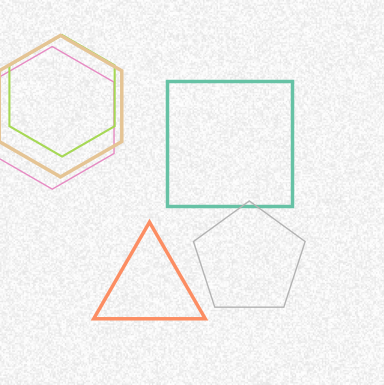[{"shape": "square", "thickness": 2.5, "radius": 0.81, "center": [0.596, 0.628]}, {"shape": "triangle", "thickness": 2.5, "radius": 0.84, "center": [0.388, 0.256]}, {"shape": "hexagon", "thickness": 1, "radius": 0.93, "center": [0.136, 0.694]}, {"shape": "hexagon", "thickness": 1.5, "radius": 0.79, "center": [0.161, 0.751]}, {"shape": "hexagon", "thickness": 2.5, "radius": 0.92, "center": [0.157, 0.724]}, {"shape": "pentagon", "thickness": 1, "radius": 0.76, "center": [0.648, 0.326]}]